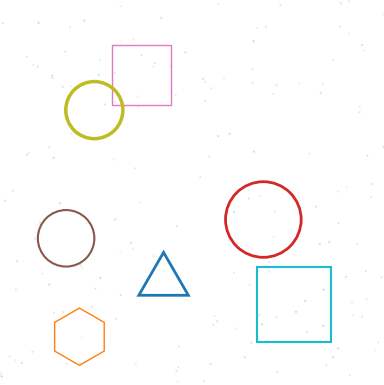[{"shape": "triangle", "thickness": 2, "radius": 0.37, "center": [0.425, 0.27]}, {"shape": "hexagon", "thickness": 1, "radius": 0.37, "center": [0.206, 0.125]}, {"shape": "circle", "thickness": 2, "radius": 0.49, "center": [0.684, 0.43]}, {"shape": "circle", "thickness": 1.5, "radius": 0.37, "center": [0.172, 0.381]}, {"shape": "square", "thickness": 1, "radius": 0.39, "center": [0.367, 0.806]}, {"shape": "circle", "thickness": 2.5, "radius": 0.37, "center": [0.245, 0.714]}, {"shape": "square", "thickness": 1.5, "radius": 0.48, "center": [0.764, 0.209]}]